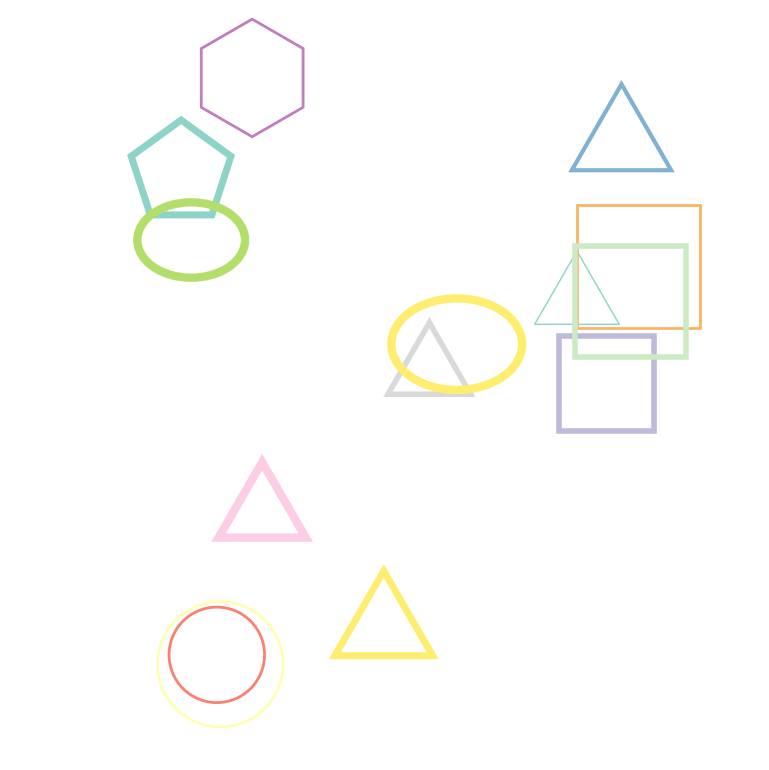[{"shape": "triangle", "thickness": 0.5, "radius": 0.32, "center": [0.749, 0.611]}, {"shape": "pentagon", "thickness": 2.5, "radius": 0.34, "center": [0.235, 0.776]}, {"shape": "circle", "thickness": 1, "radius": 0.41, "center": [0.286, 0.137]}, {"shape": "square", "thickness": 2, "radius": 0.31, "center": [0.787, 0.502]}, {"shape": "circle", "thickness": 1, "radius": 0.31, "center": [0.282, 0.15]}, {"shape": "triangle", "thickness": 1.5, "radius": 0.37, "center": [0.807, 0.816]}, {"shape": "square", "thickness": 1, "radius": 0.4, "center": [0.829, 0.654]}, {"shape": "oval", "thickness": 3, "radius": 0.35, "center": [0.248, 0.688]}, {"shape": "triangle", "thickness": 3, "radius": 0.33, "center": [0.34, 0.334]}, {"shape": "triangle", "thickness": 2, "radius": 0.31, "center": [0.558, 0.519]}, {"shape": "hexagon", "thickness": 1, "radius": 0.38, "center": [0.328, 0.899]}, {"shape": "square", "thickness": 2, "radius": 0.36, "center": [0.819, 0.608]}, {"shape": "oval", "thickness": 3, "radius": 0.42, "center": [0.593, 0.553]}, {"shape": "triangle", "thickness": 2.5, "radius": 0.37, "center": [0.498, 0.185]}]